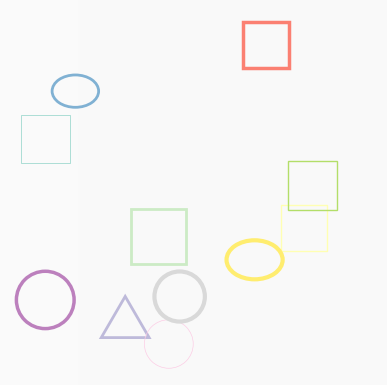[{"shape": "square", "thickness": 0.5, "radius": 0.32, "center": [0.117, 0.639]}, {"shape": "square", "thickness": 1, "radius": 0.3, "center": [0.784, 0.408]}, {"shape": "triangle", "thickness": 2, "radius": 0.36, "center": [0.323, 0.159]}, {"shape": "square", "thickness": 2.5, "radius": 0.3, "center": [0.687, 0.884]}, {"shape": "oval", "thickness": 2, "radius": 0.3, "center": [0.194, 0.763]}, {"shape": "square", "thickness": 1, "radius": 0.32, "center": [0.807, 0.518]}, {"shape": "circle", "thickness": 0.5, "radius": 0.32, "center": [0.436, 0.107]}, {"shape": "circle", "thickness": 3, "radius": 0.33, "center": [0.464, 0.23]}, {"shape": "circle", "thickness": 2.5, "radius": 0.37, "center": [0.117, 0.221]}, {"shape": "square", "thickness": 2, "radius": 0.36, "center": [0.409, 0.385]}, {"shape": "oval", "thickness": 3, "radius": 0.36, "center": [0.657, 0.325]}]